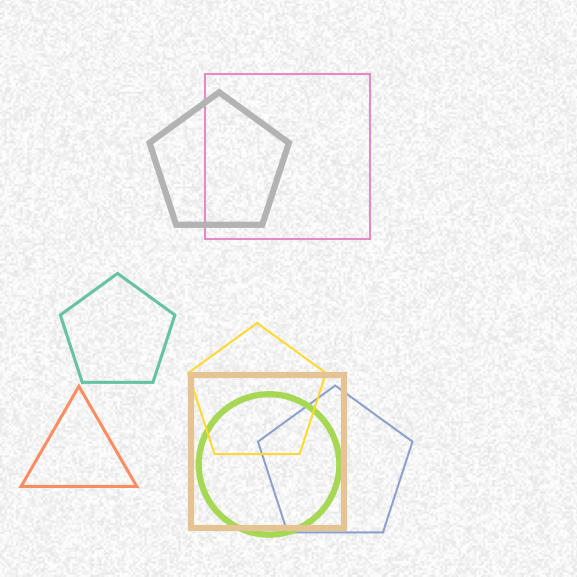[{"shape": "pentagon", "thickness": 1.5, "radius": 0.52, "center": [0.204, 0.421]}, {"shape": "triangle", "thickness": 1.5, "radius": 0.58, "center": [0.137, 0.215]}, {"shape": "pentagon", "thickness": 1, "radius": 0.7, "center": [0.58, 0.191]}, {"shape": "square", "thickness": 1, "radius": 0.72, "center": [0.498, 0.728]}, {"shape": "circle", "thickness": 3, "radius": 0.61, "center": [0.466, 0.195]}, {"shape": "pentagon", "thickness": 1, "radius": 0.63, "center": [0.445, 0.314]}, {"shape": "square", "thickness": 3, "radius": 0.66, "center": [0.464, 0.217]}, {"shape": "pentagon", "thickness": 3, "radius": 0.63, "center": [0.38, 0.713]}]